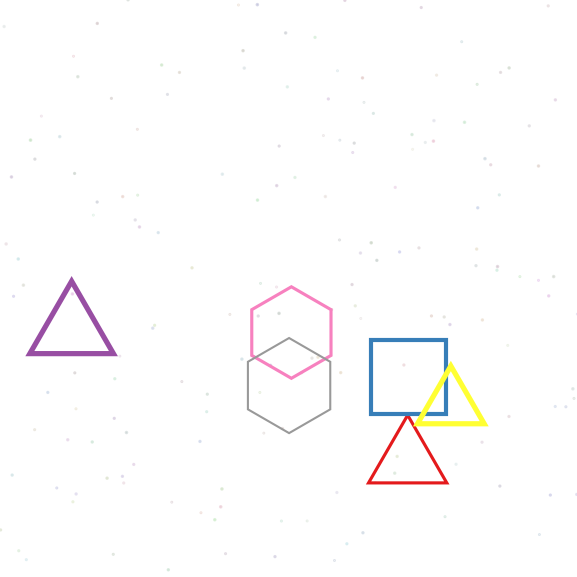[{"shape": "triangle", "thickness": 1.5, "radius": 0.39, "center": [0.706, 0.202]}, {"shape": "square", "thickness": 2, "radius": 0.32, "center": [0.707, 0.346]}, {"shape": "triangle", "thickness": 2.5, "radius": 0.42, "center": [0.124, 0.429]}, {"shape": "triangle", "thickness": 2.5, "radius": 0.33, "center": [0.781, 0.299]}, {"shape": "hexagon", "thickness": 1.5, "radius": 0.4, "center": [0.505, 0.423]}, {"shape": "hexagon", "thickness": 1, "radius": 0.41, "center": [0.501, 0.331]}]